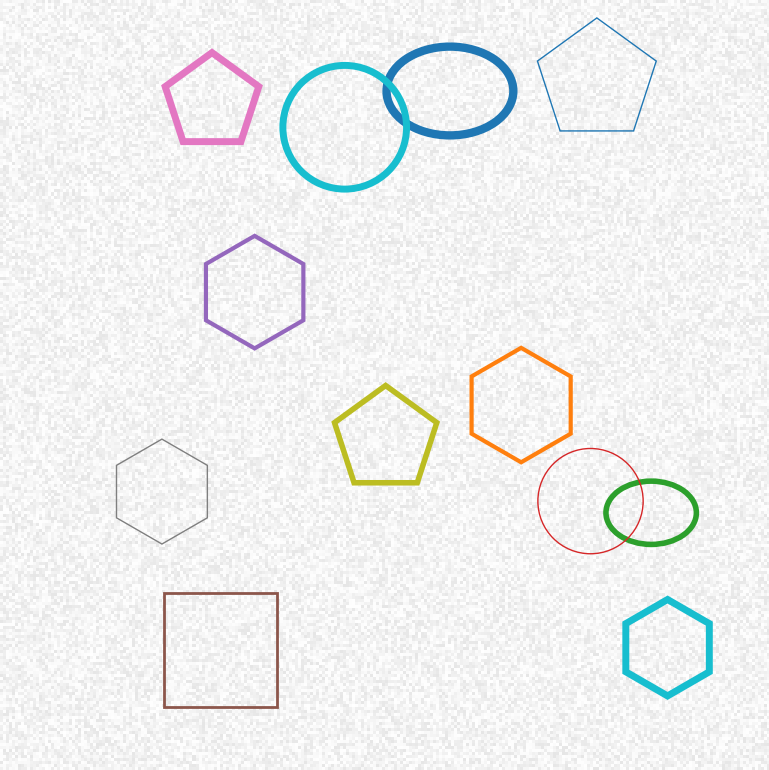[{"shape": "pentagon", "thickness": 0.5, "radius": 0.41, "center": [0.775, 0.896]}, {"shape": "oval", "thickness": 3, "radius": 0.41, "center": [0.584, 0.882]}, {"shape": "hexagon", "thickness": 1.5, "radius": 0.37, "center": [0.677, 0.474]}, {"shape": "oval", "thickness": 2, "radius": 0.29, "center": [0.846, 0.334]}, {"shape": "circle", "thickness": 0.5, "radius": 0.34, "center": [0.767, 0.349]}, {"shape": "hexagon", "thickness": 1.5, "radius": 0.37, "center": [0.331, 0.621]}, {"shape": "square", "thickness": 1, "radius": 0.37, "center": [0.286, 0.156]}, {"shape": "pentagon", "thickness": 2.5, "radius": 0.32, "center": [0.275, 0.868]}, {"shape": "hexagon", "thickness": 0.5, "radius": 0.34, "center": [0.21, 0.362]}, {"shape": "pentagon", "thickness": 2, "radius": 0.35, "center": [0.501, 0.43]}, {"shape": "circle", "thickness": 2.5, "radius": 0.4, "center": [0.448, 0.835]}, {"shape": "hexagon", "thickness": 2.5, "radius": 0.31, "center": [0.867, 0.159]}]